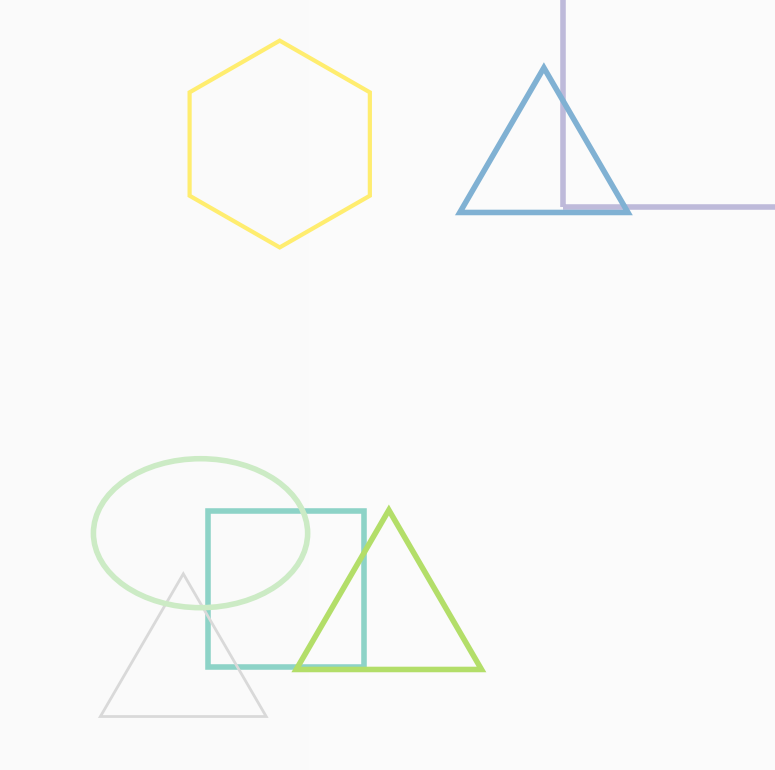[{"shape": "square", "thickness": 2, "radius": 0.51, "center": [0.369, 0.236]}, {"shape": "square", "thickness": 2, "radius": 0.74, "center": [0.873, 0.878]}, {"shape": "triangle", "thickness": 2, "radius": 0.63, "center": [0.702, 0.787]}, {"shape": "triangle", "thickness": 2, "radius": 0.69, "center": [0.502, 0.2]}, {"shape": "triangle", "thickness": 1, "radius": 0.62, "center": [0.237, 0.131]}, {"shape": "oval", "thickness": 2, "radius": 0.69, "center": [0.259, 0.308]}, {"shape": "hexagon", "thickness": 1.5, "radius": 0.67, "center": [0.361, 0.813]}]